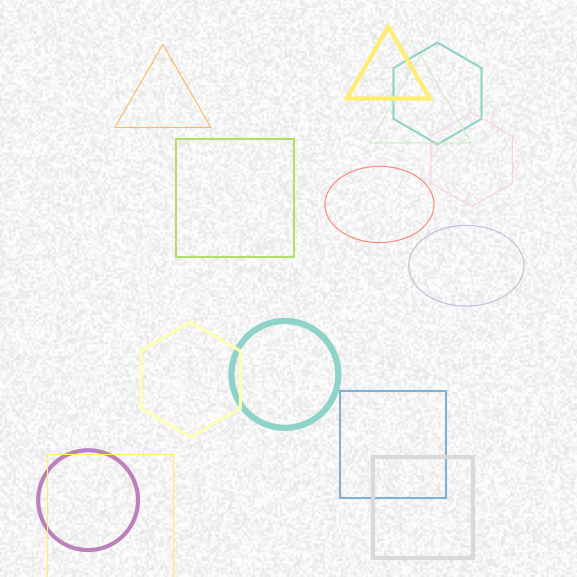[{"shape": "hexagon", "thickness": 1, "radius": 0.44, "center": [0.758, 0.837]}, {"shape": "circle", "thickness": 3, "radius": 0.46, "center": [0.493, 0.351]}, {"shape": "hexagon", "thickness": 1.5, "radius": 0.5, "center": [0.33, 0.342]}, {"shape": "oval", "thickness": 0.5, "radius": 0.5, "center": [0.807, 0.539]}, {"shape": "oval", "thickness": 0.5, "radius": 0.47, "center": [0.657, 0.645]}, {"shape": "square", "thickness": 1, "radius": 0.46, "center": [0.68, 0.23]}, {"shape": "triangle", "thickness": 0.5, "radius": 0.48, "center": [0.282, 0.826]}, {"shape": "square", "thickness": 1, "radius": 0.51, "center": [0.406, 0.656]}, {"shape": "hexagon", "thickness": 0.5, "radius": 0.41, "center": [0.817, 0.723]}, {"shape": "square", "thickness": 2, "radius": 0.43, "center": [0.732, 0.12]}, {"shape": "circle", "thickness": 2, "radius": 0.43, "center": [0.153, 0.133]}, {"shape": "triangle", "thickness": 0.5, "radius": 0.51, "center": [0.728, 0.803]}, {"shape": "triangle", "thickness": 2, "radius": 0.41, "center": [0.672, 0.87]}, {"shape": "square", "thickness": 0.5, "radius": 0.55, "center": [0.19, 0.102]}]